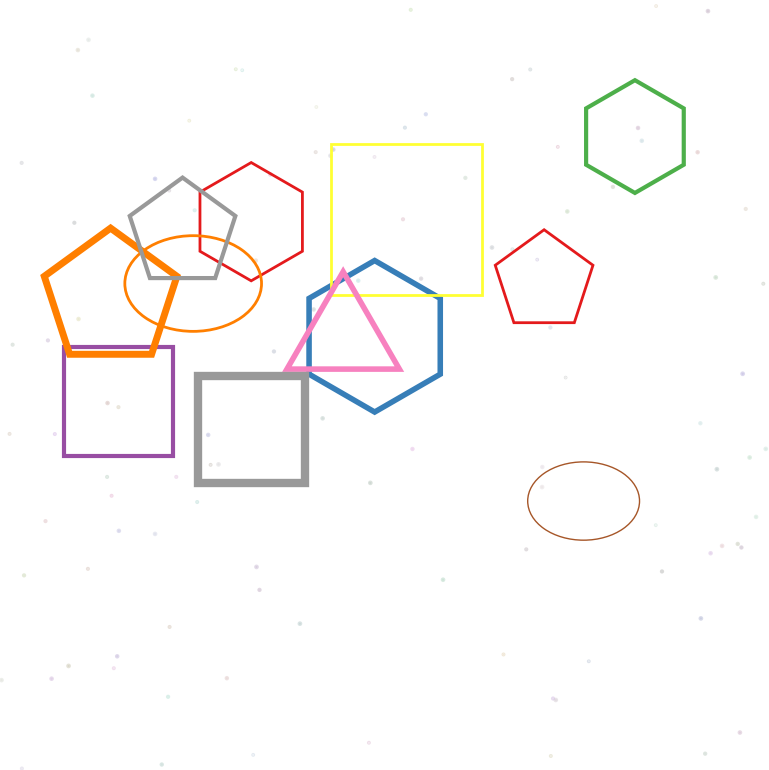[{"shape": "hexagon", "thickness": 1, "radius": 0.38, "center": [0.326, 0.712]}, {"shape": "pentagon", "thickness": 1, "radius": 0.33, "center": [0.707, 0.635]}, {"shape": "hexagon", "thickness": 2, "radius": 0.49, "center": [0.487, 0.563]}, {"shape": "hexagon", "thickness": 1.5, "radius": 0.37, "center": [0.825, 0.823]}, {"shape": "square", "thickness": 1.5, "radius": 0.35, "center": [0.153, 0.479]}, {"shape": "pentagon", "thickness": 2.5, "radius": 0.45, "center": [0.144, 0.613]}, {"shape": "oval", "thickness": 1, "radius": 0.44, "center": [0.251, 0.632]}, {"shape": "square", "thickness": 1, "radius": 0.49, "center": [0.528, 0.715]}, {"shape": "oval", "thickness": 0.5, "radius": 0.36, "center": [0.758, 0.349]}, {"shape": "triangle", "thickness": 2, "radius": 0.42, "center": [0.446, 0.563]}, {"shape": "pentagon", "thickness": 1.5, "radius": 0.36, "center": [0.237, 0.697]}, {"shape": "square", "thickness": 3, "radius": 0.35, "center": [0.327, 0.442]}]